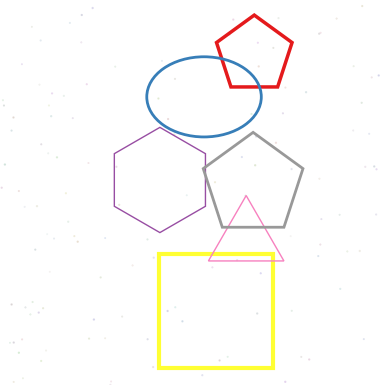[{"shape": "pentagon", "thickness": 2.5, "radius": 0.52, "center": [0.66, 0.858]}, {"shape": "oval", "thickness": 2, "radius": 0.74, "center": [0.53, 0.748]}, {"shape": "hexagon", "thickness": 1, "radius": 0.68, "center": [0.415, 0.533]}, {"shape": "square", "thickness": 3, "radius": 0.74, "center": [0.562, 0.193]}, {"shape": "triangle", "thickness": 1, "radius": 0.57, "center": [0.639, 0.379]}, {"shape": "pentagon", "thickness": 2, "radius": 0.68, "center": [0.657, 0.52]}]